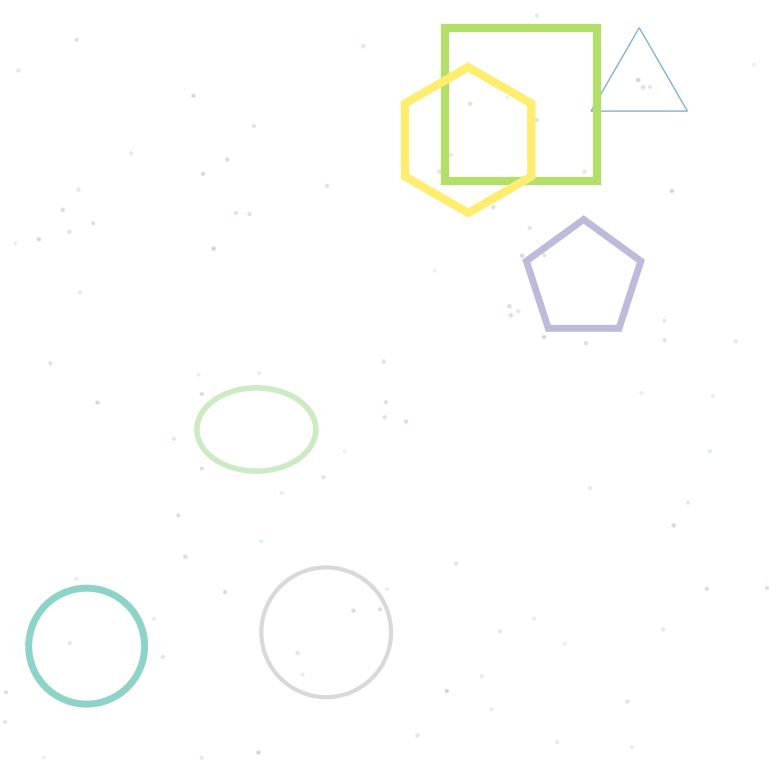[{"shape": "circle", "thickness": 2.5, "radius": 0.38, "center": [0.113, 0.161]}, {"shape": "pentagon", "thickness": 2.5, "radius": 0.39, "center": [0.758, 0.637]}, {"shape": "triangle", "thickness": 0.5, "radius": 0.36, "center": [0.83, 0.892]}, {"shape": "square", "thickness": 3, "radius": 0.5, "center": [0.676, 0.865]}, {"shape": "circle", "thickness": 1.5, "radius": 0.42, "center": [0.424, 0.179]}, {"shape": "oval", "thickness": 2, "radius": 0.39, "center": [0.333, 0.442]}, {"shape": "hexagon", "thickness": 3, "radius": 0.47, "center": [0.608, 0.818]}]